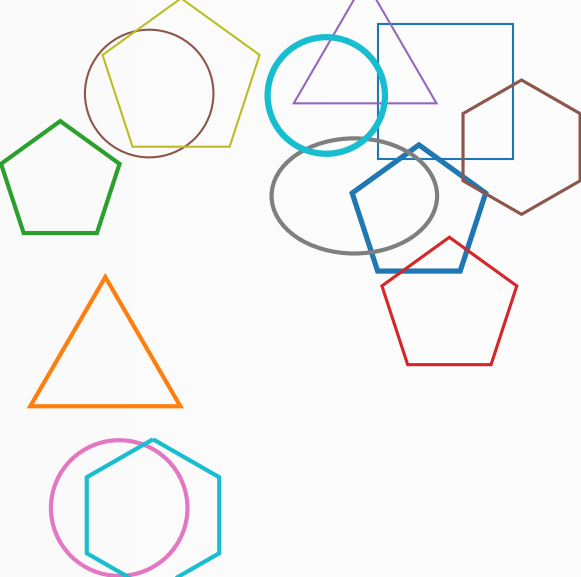[{"shape": "square", "thickness": 1, "radius": 0.58, "center": [0.766, 0.841]}, {"shape": "pentagon", "thickness": 2.5, "radius": 0.6, "center": [0.721, 0.627]}, {"shape": "triangle", "thickness": 2, "radius": 0.75, "center": [0.181, 0.37]}, {"shape": "pentagon", "thickness": 2, "radius": 0.54, "center": [0.104, 0.682]}, {"shape": "pentagon", "thickness": 1.5, "radius": 0.61, "center": [0.773, 0.466]}, {"shape": "triangle", "thickness": 1, "radius": 0.71, "center": [0.628, 0.891]}, {"shape": "circle", "thickness": 1, "radius": 0.55, "center": [0.257, 0.837]}, {"shape": "hexagon", "thickness": 1.5, "radius": 0.58, "center": [0.897, 0.744]}, {"shape": "circle", "thickness": 2, "radius": 0.59, "center": [0.205, 0.119]}, {"shape": "oval", "thickness": 2, "radius": 0.71, "center": [0.61, 0.66]}, {"shape": "pentagon", "thickness": 1, "radius": 0.71, "center": [0.312, 0.86]}, {"shape": "circle", "thickness": 3, "radius": 0.5, "center": [0.561, 0.834]}, {"shape": "hexagon", "thickness": 2, "radius": 0.66, "center": [0.263, 0.107]}]